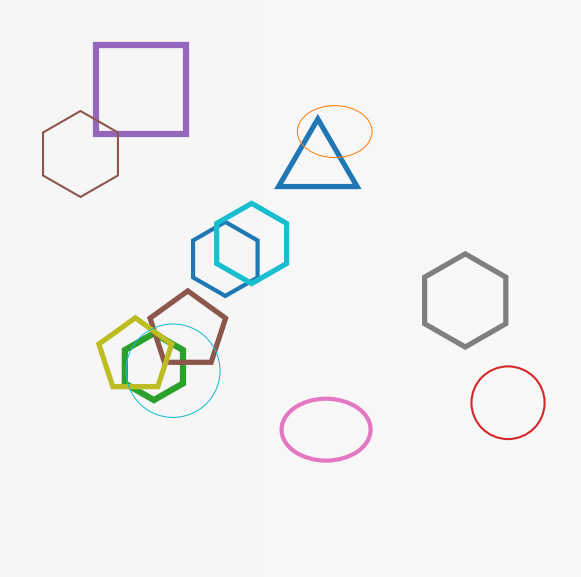[{"shape": "triangle", "thickness": 2.5, "radius": 0.39, "center": [0.547, 0.715]}, {"shape": "hexagon", "thickness": 2, "radius": 0.32, "center": [0.388, 0.551]}, {"shape": "oval", "thickness": 0.5, "radius": 0.32, "center": [0.576, 0.771]}, {"shape": "hexagon", "thickness": 3, "radius": 0.29, "center": [0.265, 0.364]}, {"shape": "circle", "thickness": 1, "radius": 0.31, "center": [0.874, 0.302]}, {"shape": "square", "thickness": 3, "radius": 0.39, "center": [0.242, 0.844]}, {"shape": "pentagon", "thickness": 2.5, "radius": 0.34, "center": [0.323, 0.427]}, {"shape": "hexagon", "thickness": 1, "radius": 0.37, "center": [0.138, 0.732]}, {"shape": "oval", "thickness": 2, "radius": 0.38, "center": [0.561, 0.255]}, {"shape": "hexagon", "thickness": 2.5, "radius": 0.4, "center": [0.8, 0.479]}, {"shape": "pentagon", "thickness": 2.5, "radius": 0.33, "center": [0.233, 0.383]}, {"shape": "circle", "thickness": 0.5, "radius": 0.4, "center": [0.298, 0.357]}, {"shape": "hexagon", "thickness": 2.5, "radius": 0.35, "center": [0.433, 0.578]}]